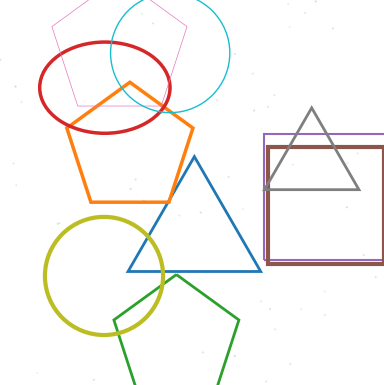[{"shape": "triangle", "thickness": 2, "radius": 0.99, "center": [0.505, 0.394]}, {"shape": "pentagon", "thickness": 2.5, "radius": 0.86, "center": [0.337, 0.614]}, {"shape": "pentagon", "thickness": 2, "radius": 0.85, "center": [0.458, 0.116]}, {"shape": "oval", "thickness": 2.5, "radius": 0.85, "center": [0.272, 0.772]}, {"shape": "square", "thickness": 1.5, "radius": 0.82, "center": [0.848, 0.487]}, {"shape": "square", "thickness": 3, "radius": 0.76, "center": [0.848, 0.466]}, {"shape": "pentagon", "thickness": 0.5, "radius": 0.92, "center": [0.31, 0.874]}, {"shape": "triangle", "thickness": 2, "radius": 0.71, "center": [0.81, 0.578]}, {"shape": "circle", "thickness": 3, "radius": 0.77, "center": [0.27, 0.283]}, {"shape": "circle", "thickness": 1, "radius": 0.77, "center": [0.442, 0.862]}]